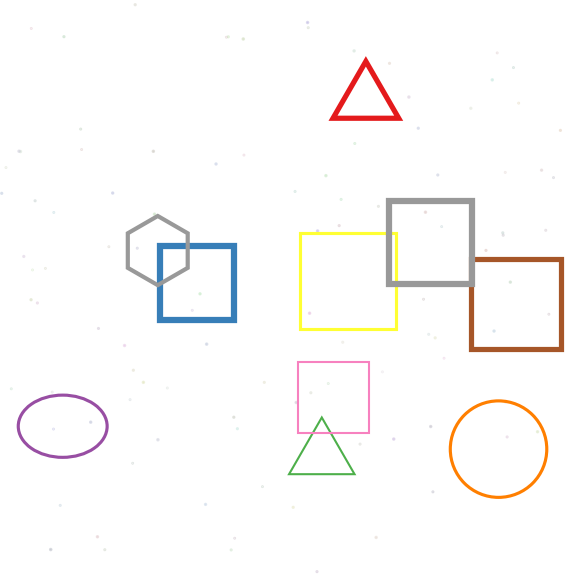[{"shape": "triangle", "thickness": 2.5, "radius": 0.33, "center": [0.634, 0.827]}, {"shape": "square", "thickness": 3, "radius": 0.32, "center": [0.341, 0.509]}, {"shape": "triangle", "thickness": 1, "radius": 0.33, "center": [0.557, 0.211]}, {"shape": "oval", "thickness": 1.5, "radius": 0.38, "center": [0.109, 0.261]}, {"shape": "circle", "thickness": 1.5, "radius": 0.42, "center": [0.863, 0.221]}, {"shape": "square", "thickness": 1.5, "radius": 0.41, "center": [0.603, 0.513]}, {"shape": "square", "thickness": 2.5, "radius": 0.39, "center": [0.893, 0.473]}, {"shape": "square", "thickness": 1, "radius": 0.31, "center": [0.578, 0.311]}, {"shape": "square", "thickness": 3, "radius": 0.36, "center": [0.745, 0.58]}, {"shape": "hexagon", "thickness": 2, "radius": 0.3, "center": [0.273, 0.565]}]